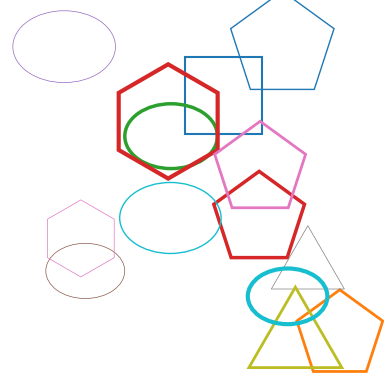[{"shape": "square", "thickness": 1.5, "radius": 0.5, "center": [0.58, 0.752]}, {"shape": "pentagon", "thickness": 1, "radius": 0.71, "center": [0.733, 0.882]}, {"shape": "pentagon", "thickness": 2, "radius": 0.59, "center": [0.883, 0.13]}, {"shape": "oval", "thickness": 2.5, "radius": 0.6, "center": [0.444, 0.646]}, {"shape": "pentagon", "thickness": 2.5, "radius": 0.62, "center": [0.673, 0.431]}, {"shape": "hexagon", "thickness": 3, "radius": 0.74, "center": [0.437, 0.685]}, {"shape": "oval", "thickness": 0.5, "radius": 0.67, "center": [0.167, 0.879]}, {"shape": "oval", "thickness": 0.5, "radius": 0.51, "center": [0.221, 0.296]}, {"shape": "pentagon", "thickness": 2, "radius": 0.62, "center": [0.676, 0.561]}, {"shape": "hexagon", "thickness": 0.5, "radius": 0.5, "center": [0.21, 0.381]}, {"shape": "triangle", "thickness": 0.5, "radius": 0.55, "center": [0.8, 0.304]}, {"shape": "triangle", "thickness": 2, "radius": 0.7, "center": [0.767, 0.115]}, {"shape": "oval", "thickness": 3, "radius": 0.52, "center": [0.747, 0.23]}, {"shape": "oval", "thickness": 1, "radius": 0.66, "center": [0.443, 0.434]}]